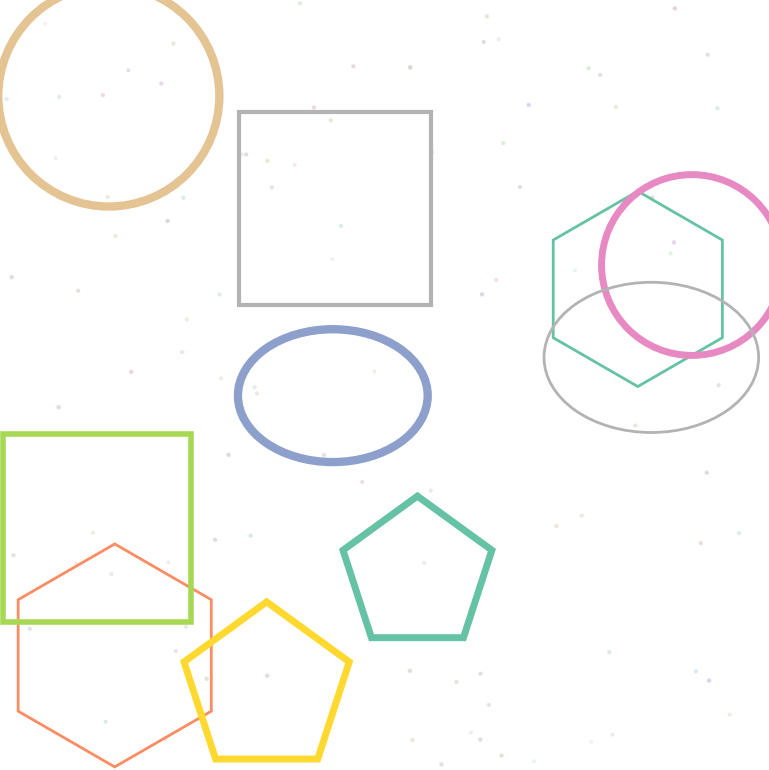[{"shape": "hexagon", "thickness": 1, "radius": 0.63, "center": [0.828, 0.625]}, {"shape": "pentagon", "thickness": 2.5, "radius": 0.51, "center": [0.542, 0.254]}, {"shape": "hexagon", "thickness": 1, "radius": 0.72, "center": [0.149, 0.149]}, {"shape": "oval", "thickness": 3, "radius": 0.62, "center": [0.432, 0.486]}, {"shape": "circle", "thickness": 2.5, "radius": 0.59, "center": [0.899, 0.656]}, {"shape": "square", "thickness": 2, "radius": 0.61, "center": [0.126, 0.314]}, {"shape": "pentagon", "thickness": 2.5, "radius": 0.56, "center": [0.346, 0.106]}, {"shape": "circle", "thickness": 3, "radius": 0.72, "center": [0.141, 0.875]}, {"shape": "oval", "thickness": 1, "radius": 0.7, "center": [0.846, 0.536]}, {"shape": "square", "thickness": 1.5, "radius": 0.62, "center": [0.435, 0.729]}]